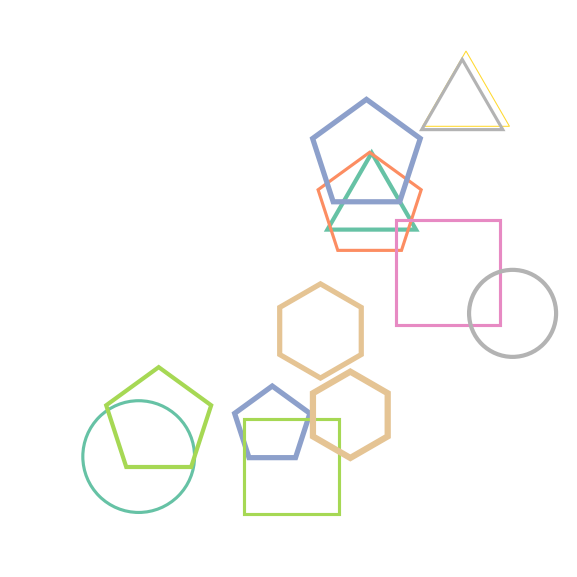[{"shape": "circle", "thickness": 1.5, "radius": 0.48, "center": [0.24, 0.209]}, {"shape": "triangle", "thickness": 2, "radius": 0.44, "center": [0.644, 0.646]}, {"shape": "pentagon", "thickness": 1.5, "radius": 0.47, "center": [0.64, 0.642]}, {"shape": "pentagon", "thickness": 2.5, "radius": 0.34, "center": [0.471, 0.262]}, {"shape": "pentagon", "thickness": 2.5, "radius": 0.49, "center": [0.635, 0.729]}, {"shape": "square", "thickness": 1.5, "radius": 0.45, "center": [0.776, 0.527]}, {"shape": "pentagon", "thickness": 2, "radius": 0.48, "center": [0.275, 0.268]}, {"shape": "square", "thickness": 1.5, "radius": 0.41, "center": [0.505, 0.192]}, {"shape": "triangle", "thickness": 0.5, "radius": 0.43, "center": [0.807, 0.824]}, {"shape": "hexagon", "thickness": 3, "radius": 0.37, "center": [0.607, 0.281]}, {"shape": "hexagon", "thickness": 2.5, "radius": 0.41, "center": [0.555, 0.426]}, {"shape": "triangle", "thickness": 1.5, "radius": 0.41, "center": [0.8, 0.815]}, {"shape": "circle", "thickness": 2, "radius": 0.38, "center": [0.888, 0.457]}]